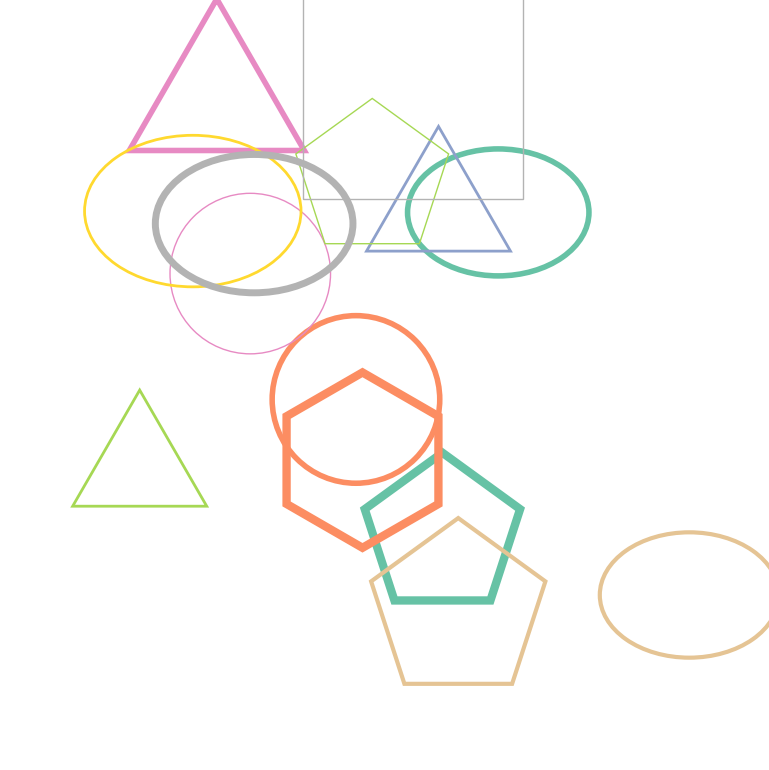[{"shape": "oval", "thickness": 2, "radius": 0.59, "center": [0.647, 0.724]}, {"shape": "pentagon", "thickness": 3, "radius": 0.53, "center": [0.575, 0.306]}, {"shape": "circle", "thickness": 2, "radius": 0.54, "center": [0.462, 0.481]}, {"shape": "hexagon", "thickness": 3, "radius": 0.57, "center": [0.471, 0.402]}, {"shape": "triangle", "thickness": 1, "radius": 0.54, "center": [0.569, 0.728]}, {"shape": "triangle", "thickness": 2, "radius": 0.66, "center": [0.282, 0.87]}, {"shape": "circle", "thickness": 0.5, "radius": 0.52, "center": [0.325, 0.645]}, {"shape": "triangle", "thickness": 1, "radius": 0.5, "center": [0.181, 0.393]}, {"shape": "pentagon", "thickness": 0.5, "radius": 0.52, "center": [0.483, 0.768]}, {"shape": "oval", "thickness": 1, "radius": 0.7, "center": [0.25, 0.726]}, {"shape": "oval", "thickness": 1.5, "radius": 0.58, "center": [0.895, 0.227]}, {"shape": "pentagon", "thickness": 1.5, "radius": 0.59, "center": [0.595, 0.208]}, {"shape": "square", "thickness": 0.5, "radius": 0.71, "center": [0.537, 0.884]}, {"shape": "oval", "thickness": 2.5, "radius": 0.64, "center": [0.33, 0.71]}]